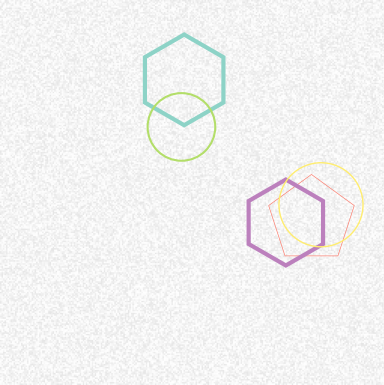[{"shape": "hexagon", "thickness": 3, "radius": 0.59, "center": [0.478, 0.793]}, {"shape": "pentagon", "thickness": 0.5, "radius": 0.58, "center": [0.809, 0.43]}, {"shape": "circle", "thickness": 1.5, "radius": 0.44, "center": [0.471, 0.67]}, {"shape": "hexagon", "thickness": 3, "radius": 0.56, "center": [0.742, 0.422]}, {"shape": "circle", "thickness": 1, "radius": 0.55, "center": [0.834, 0.468]}]